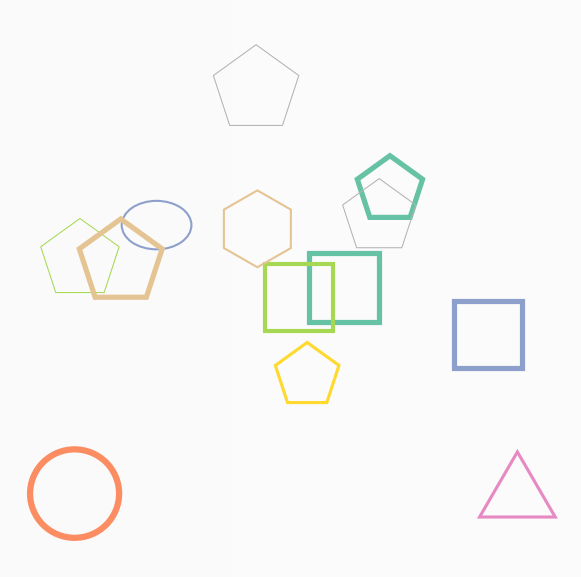[{"shape": "square", "thickness": 2.5, "radius": 0.3, "center": [0.593, 0.501]}, {"shape": "pentagon", "thickness": 2.5, "radius": 0.3, "center": [0.671, 0.67]}, {"shape": "circle", "thickness": 3, "radius": 0.38, "center": [0.128, 0.144]}, {"shape": "oval", "thickness": 1, "radius": 0.3, "center": [0.269, 0.609]}, {"shape": "square", "thickness": 2.5, "radius": 0.29, "center": [0.84, 0.42]}, {"shape": "triangle", "thickness": 1.5, "radius": 0.38, "center": [0.89, 0.141]}, {"shape": "pentagon", "thickness": 0.5, "radius": 0.35, "center": [0.138, 0.55]}, {"shape": "square", "thickness": 2, "radius": 0.29, "center": [0.514, 0.485]}, {"shape": "pentagon", "thickness": 1.5, "radius": 0.29, "center": [0.528, 0.349]}, {"shape": "hexagon", "thickness": 1, "radius": 0.33, "center": [0.443, 0.603]}, {"shape": "pentagon", "thickness": 2.5, "radius": 0.37, "center": [0.208, 0.545]}, {"shape": "pentagon", "thickness": 0.5, "radius": 0.39, "center": [0.441, 0.844]}, {"shape": "pentagon", "thickness": 0.5, "radius": 0.33, "center": [0.652, 0.624]}]